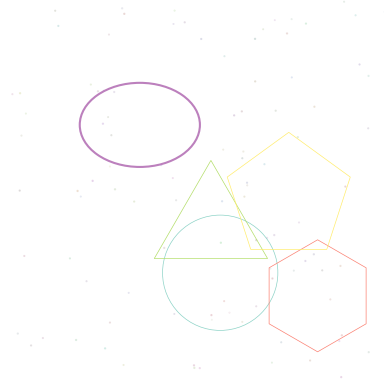[{"shape": "circle", "thickness": 0.5, "radius": 0.75, "center": [0.572, 0.292]}, {"shape": "hexagon", "thickness": 0.5, "radius": 0.73, "center": [0.825, 0.232]}, {"shape": "triangle", "thickness": 0.5, "radius": 0.85, "center": [0.548, 0.413]}, {"shape": "oval", "thickness": 1.5, "radius": 0.78, "center": [0.363, 0.676]}, {"shape": "pentagon", "thickness": 0.5, "radius": 0.84, "center": [0.75, 0.488]}]